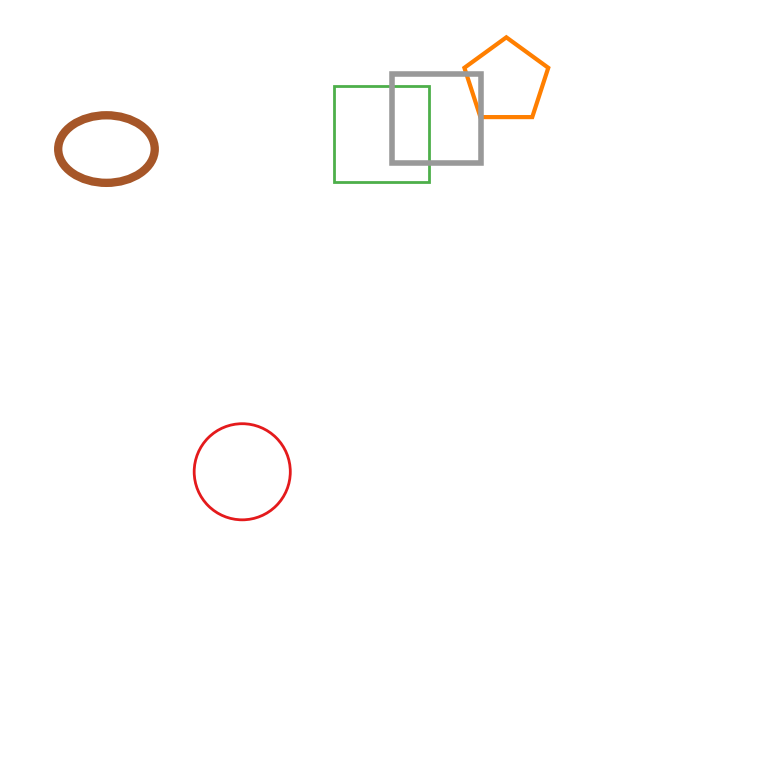[{"shape": "circle", "thickness": 1, "radius": 0.31, "center": [0.315, 0.387]}, {"shape": "square", "thickness": 1, "radius": 0.31, "center": [0.495, 0.826]}, {"shape": "pentagon", "thickness": 1.5, "radius": 0.29, "center": [0.658, 0.894]}, {"shape": "oval", "thickness": 3, "radius": 0.31, "center": [0.138, 0.806]}, {"shape": "square", "thickness": 2, "radius": 0.29, "center": [0.567, 0.847]}]